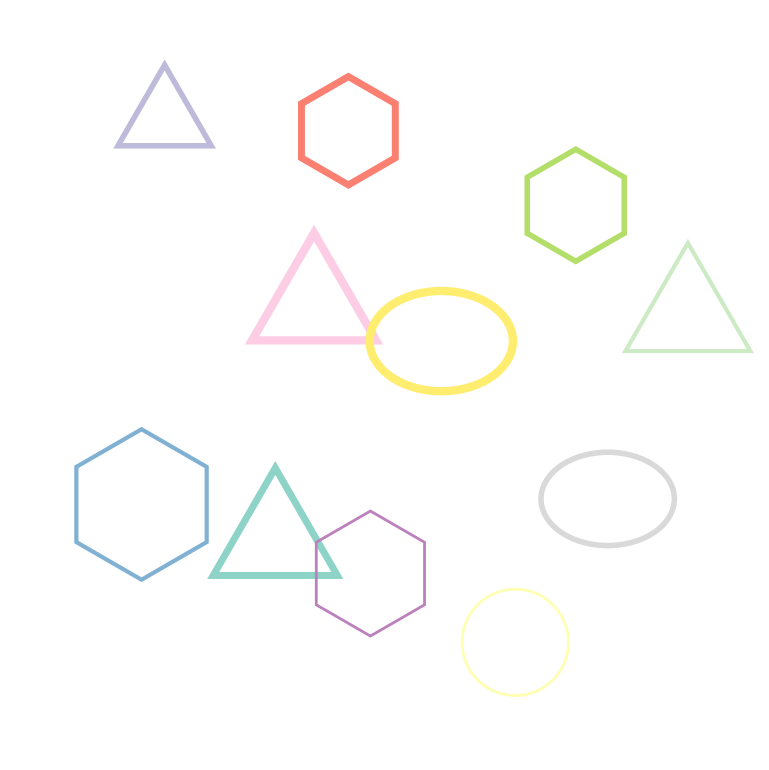[{"shape": "triangle", "thickness": 2.5, "radius": 0.47, "center": [0.357, 0.299]}, {"shape": "circle", "thickness": 1, "radius": 0.35, "center": [0.669, 0.166]}, {"shape": "triangle", "thickness": 2, "radius": 0.35, "center": [0.214, 0.846]}, {"shape": "hexagon", "thickness": 2.5, "radius": 0.35, "center": [0.452, 0.83]}, {"shape": "hexagon", "thickness": 1.5, "radius": 0.49, "center": [0.184, 0.345]}, {"shape": "hexagon", "thickness": 2, "radius": 0.36, "center": [0.748, 0.733]}, {"shape": "triangle", "thickness": 3, "radius": 0.46, "center": [0.408, 0.604]}, {"shape": "oval", "thickness": 2, "radius": 0.43, "center": [0.789, 0.352]}, {"shape": "hexagon", "thickness": 1, "radius": 0.41, "center": [0.481, 0.255]}, {"shape": "triangle", "thickness": 1.5, "radius": 0.47, "center": [0.893, 0.591]}, {"shape": "oval", "thickness": 3, "radius": 0.47, "center": [0.573, 0.557]}]